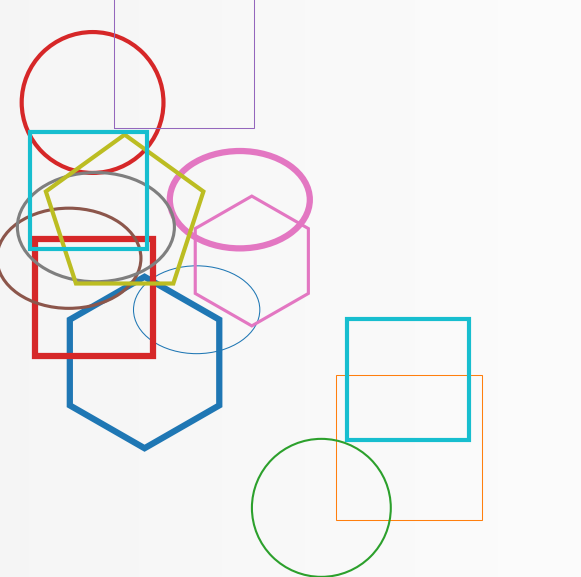[{"shape": "hexagon", "thickness": 3, "radius": 0.74, "center": [0.249, 0.371]}, {"shape": "oval", "thickness": 0.5, "radius": 0.54, "center": [0.338, 0.463]}, {"shape": "square", "thickness": 0.5, "radius": 0.63, "center": [0.703, 0.224]}, {"shape": "circle", "thickness": 1, "radius": 0.6, "center": [0.553, 0.12]}, {"shape": "square", "thickness": 3, "radius": 0.51, "center": [0.162, 0.484]}, {"shape": "circle", "thickness": 2, "radius": 0.61, "center": [0.159, 0.822]}, {"shape": "square", "thickness": 0.5, "radius": 0.6, "center": [0.316, 0.897]}, {"shape": "oval", "thickness": 1.5, "radius": 0.62, "center": [0.119, 0.552]}, {"shape": "hexagon", "thickness": 1.5, "radius": 0.56, "center": [0.433, 0.547]}, {"shape": "oval", "thickness": 3, "radius": 0.6, "center": [0.413, 0.653]}, {"shape": "oval", "thickness": 1.5, "radius": 0.68, "center": [0.165, 0.606]}, {"shape": "pentagon", "thickness": 2, "radius": 0.71, "center": [0.214, 0.623]}, {"shape": "square", "thickness": 2, "radius": 0.52, "center": [0.702, 0.342]}, {"shape": "square", "thickness": 2, "radius": 0.5, "center": [0.153, 0.669]}]